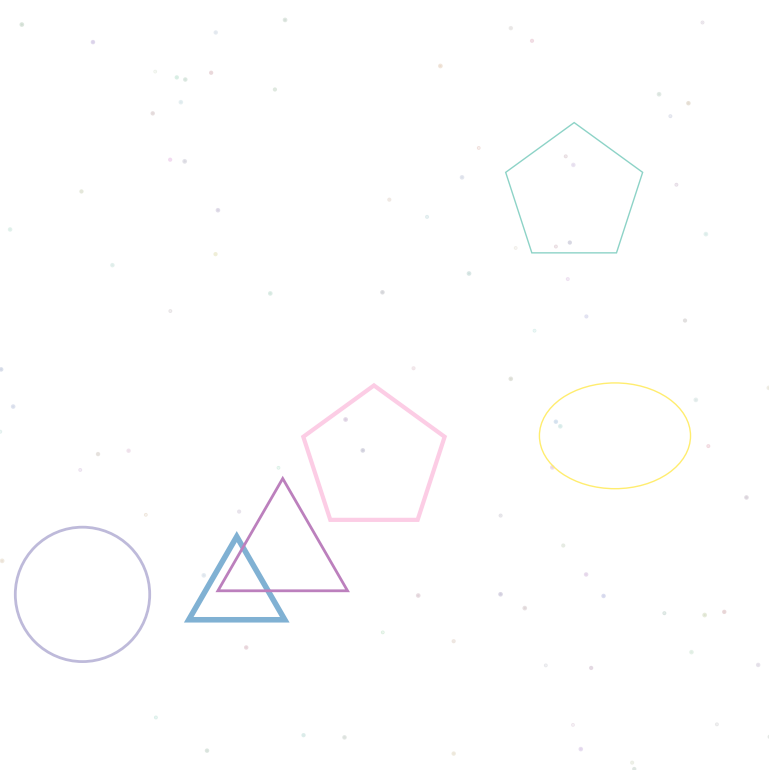[{"shape": "pentagon", "thickness": 0.5, "radius": 0.47, "center": [0.746, 0.747]}, {"shape": "circle", "thickness": 1, "radius": 0.44, "center": [0.107, 0.228]}, {"shape": "triangle", "thickness": 2, "radius": 0.36, "center": [0.307, 0.231]}, {"shape": "pentagon", "thickness": 1.5, "radius": 0.48, "center": [0.486, 0.403]}, {"shape": "triangle", "thickness": 1, "radius": 0.49, "center": [0.367, 0.281]}, {"shape": "oval", "thickness": 0.5, "radius": 0.49, "center": [0.799, 0.434]}]